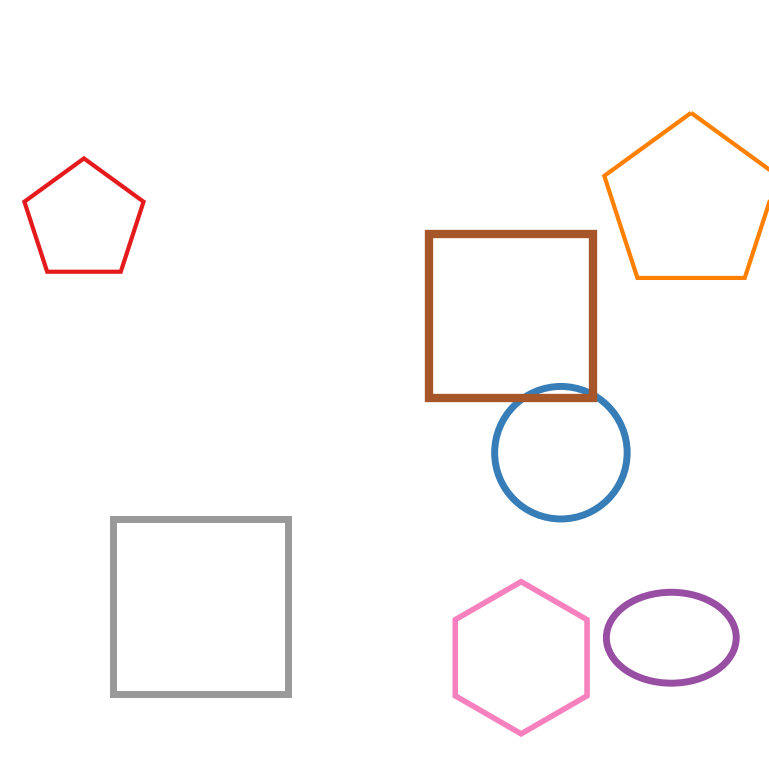[{"shape": "pentagon", "thickness": 1.5, "radius": 0.41, "center": [0.109, 0.713]}, {"shape": "circle", "thickness": 2.5, "radius": 0.43, "center": [0.728, 0.412]}, {"shape": "oval", "thickness": 2.5, "radius": 0.42, "center": [0.872, 0.172]}, {"shape": "pentagon", "thickness": 1.5, "radius": 0.59, "center": [0.898, 0.735]}, {"shape": "square", "thickness": 3, "radius": 0.53, "center": [0.663, 0.589]}, {"shape": "hexagon", "thickness": 2, "radius": 0.49, "center": [0.677, 0.146]}, {"shape": "square", "thickness": 2.5, "radius": 0.57, "center": [0.26, 0.212]}]